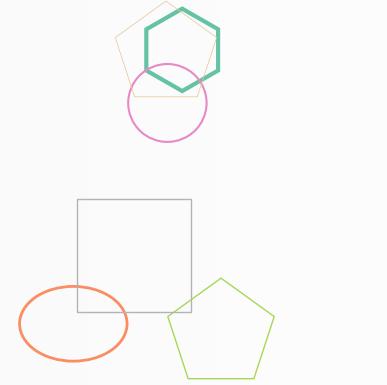[{"shape": "hexagon", "thickness": 3, "radius": 0.53, "center": [0.47, 0.87]}, {"shape": "oval", "thickness": 2, "radius": 0.69, "center": [0.189, 0.159]}, {"shape": "circle", "thickness": 1.5, "radius": 0.51, "center": [0.432, 0.733]}, {"shape": "pentagon", "thickness": 1, "radius": 0.72, "center": [0.57, 0.133]}, {"shape": "pentagon", "thickness": 0.5, "radius": 0.69, "center": [0.428, 0.86]}, {"shape": "square", "thickness": 1, "radius": 0.73, "center": [0.345, 0.336]}]